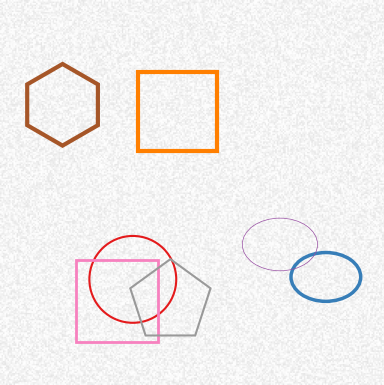[{"shape": "circle", "thickness": 1.5, "radius": 0.56, "center": [0.345, 0.274]}, {"shape": "oval", "thickness": 2.5, "radius": 0.45, "center": [0.846, 0.281]}, {"shape": "oval", "thickness": 0.5, "radius": 0.49, "center": [0.727, 0.365]}, {"shape": "square", "thickness": 3, "radius": 0.51, "center": [0.462, 0.71]}, {"shape": "hexagon", "thickness": 3, "radius": 0.53, "center": [0.162, 0.728]}, {"shape": "square", "thickness": 2, "radius": 0.54, "center": [0.304, 0.218]}, {"shape": "pentagon", "thickness": 1.5, "radius": 0.55, "center": [0.443, 0.217]}]